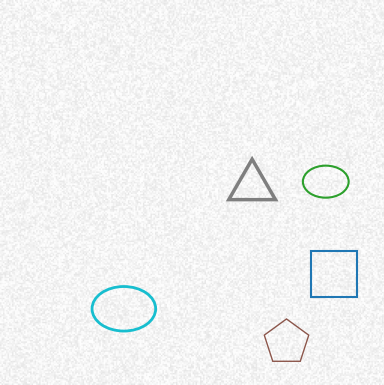[{"shape": "square", "thickness": 1.5, "radius": 0.3, "center": [0.867, 0.287]}, {"shape": "oval", "thickness": 1.5, "radius": 0.3, "center": [0.846, 0.528]}, {"shape": "pentagon", "thickness": 1, "radius": 0.3, "center": [0.744, 0.111]}, {"shape": "triangle", "thickness": 2.5, "radius": 0.35, "center": [0.655, 0.516]}, {"shape": "oval", "thickness": 2, "radius": 0.41, "center": [0.322, 0.198]}]